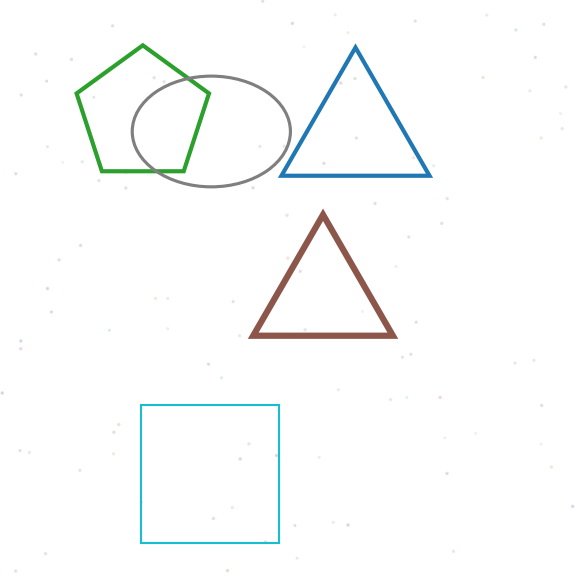[{"shape": "triangle", "thickness": 2, "radius": 0.74, "center": [0.616, 0.769]}, {"shape": "pentagon", "thickness": 2, "radius": 0.6, "center": [0.247, 0.8]}, {"shape": "triangle", "thickness": 3, "radius": 0.7, "center": [0.559, 0.488]}, {"shape": "oval", "thickness": 1.5, "radius": 0.68, "center": [0.366, 0.771]}, {"shape": "square", "thickness": 1, "radius": 0.6, "center": [0.364, 0.179]}]